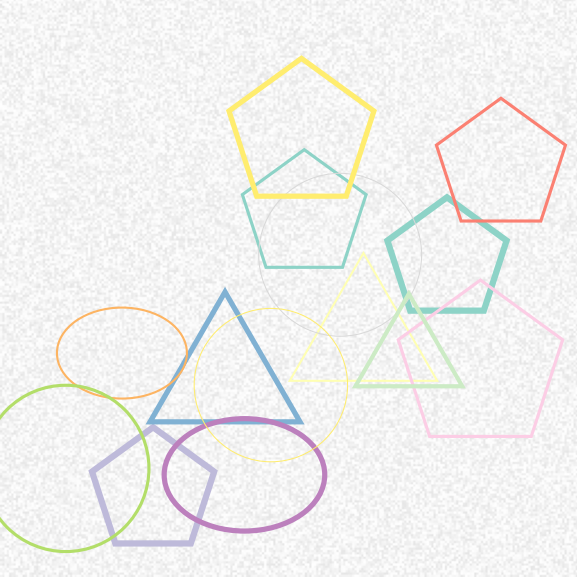[{"shape": "pentagon", "thickness": 3, "radius": 0.54, "center": [0.774, 0.549]}, {"shape": "pentagon", "thickness": 1.5, "radius": 0.56, "center": [0.527, 0.627]}, {"shape": "triangle", "thickness": 1, "radius": 0.74, "center": [0.629, 0.413]}, {"shape": "pentagon", "thickness": 3, "radius": 0.56, "center": [0.265, 0.148]}, {"shape": "pentagon", "thickness": 1.5, "radius": 0.59, "center": [0.867, 0.711]}, {"shape": "triangle", "thickness": 2.5, "radius": 0.75, "center": [0.39, 0.344]}, {"shape": "oval", "thickness": 1, "radius": 0.56, "center": [0.211, 0.388]}, {"shape": "circle", "thickness": 1.5, "radius": 0.72, "center": [0.114, 0.188]}, {"shape": "pentagon", "thickness": 1.5, "radius": 0.75, "center": [0.832, 0.364]}, {"shape": "circle", "thickness": 0.5, "radius": 0.71, "center": [0.589, 0.558]}, {"shape": "oval", "thickness": 2.5, "radius": 0.7, "center": [0.423, 0.177]}, {"shape": "triangle", "thickness": 2, "radius": 0.53, "center": [0.708, 0.384]}, {"shape": "circle", "thickness": 0.5, "radius": 0.66, "center": [0.469, 0.332]}, {"shape": "pentagon", "thickness": 2.5, "radius": 0.66, "center": [0.522, 0.766]}]